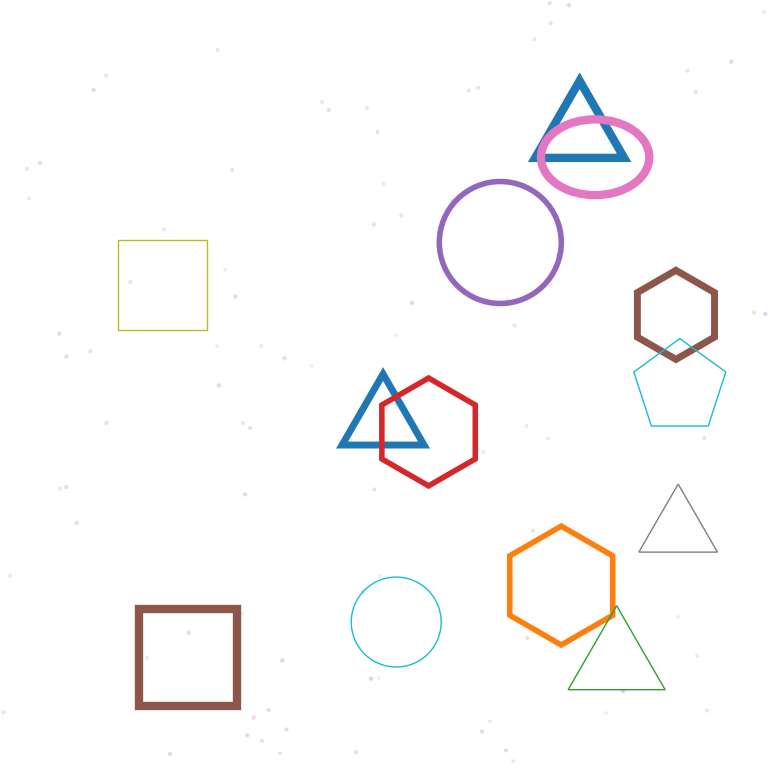[{"shape": "triangle", "thickness": 2.5, "radius": 0.31, "center": [0.497, 0.453]}, {"shape": "triangle", "thickness": 3, "radius": 0.33, "center": [0.753, 0.828]}, {"shape": "hexagon", "thickness": 2, "radius": 0.39, "center": [0.729, 0.24]}, {"shape": "triangle", "thickness": 0.5, "radius": 0.36, "center": [0.801, 0.141]}, {"shape": "hexagon", "thickness": 2, "radius": 0.35, "center": [0.557, 0.439]}, {"shape": "circle", "thickness": 2, "radius": 0.4, "center": [0.65, 0.685]}, {"shape": "hexagon", "thickness": 2.5, "radius": 0.29, "center": [0.878, 0.591]}, {"shape": "square", "thickness": 3, "radius": 0.32, "center": [0.244, 0.146]}, {"shape": "oval", "thickness": 3, "radius": 0.35, "center": [0.773, 0.796]}, {"shape": "triangle", "thickness": 0.5, "radius": 0.29, "center": [0.881, 0.312]}, {"shape": "square", "thickness": 0.5, "radius": 0.29, "center": [0.211, 0.63]}, {"shape": "circle", "thickness": 0.5, "radius": 0.29, "center": [0.515, 0.192]}, {"shape": "pentagon", "thickness": 0.5, "radius": 0.31, "center": [0.883, 0.497]}]